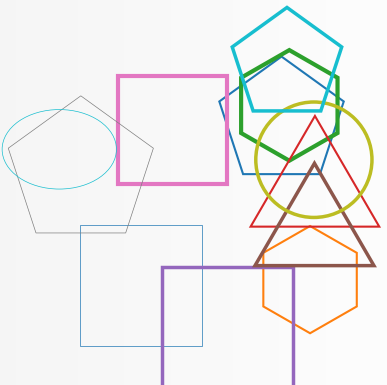[{"shape": "square", "thickness": 0.5, "radius": 0.79, "center": [0.364, 0.258]}, {"shape": "pentagon", "thickness": 1.5, "radius": 0.84, "center": [0.727, 0.684]}, {"shape": "hexagon", "thickness": 1.5, "radius": 0.7, "center": [0.8, 0.274]}, {"shape": "hexagon", "thickness": 3, "radius": 0.72, "center": [0.747, 0.726]}, {"shape": "triangle", "thickness": 1.5, "radius": 0.96, "center": [0.813, 0.507]}, {"shape": "square", "thickness": 2.5, "radius": 0.84, "center": [0.587, 0.139]}, {"shape": "triangle", "thickness": 2.5, "radius": 0.89, "center": [0.812, 0.399]}, {"shape": "square", "thickness": 3, "radius": 0.7, "center": [0.446, 0.662]}, {"shape": "pentagon", "thickness": 0.5, "radius": 0.98, "center": [0.209, 0.554]}, {"shape": "circle", "thickness": 2.5, "radius": 0.75, "center": [0.81, 0.585]}, {"shape": "pentagon", "thickness": 2.5, "radius": 0.74, "center": [0.741, 0.832]}, {"shape": "oval", "thickness": 0.5, "radius": 0.74, "center": [0.153, 0.612]}]